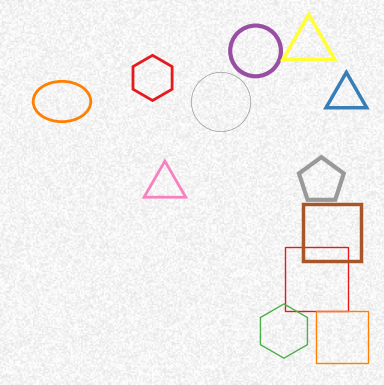[{"shape": "square", "thickness": 1, "radius": 0.41, "center": [0.822, 0.275]}, {"shape": "hexagon", "thickness": 2, "radius": 0.29, "center": [0.396, 0.798]}, {"shape": "triangle", "thickness": 2.5, "radius": 0.31, "center": [0.9, 0.751]}, {"shape": "hexagon", "thickness": 1, "radius": 0.35, "center": [0.737, 0.14]}, {"shape": "circle", "thickness": 3, "radius": 0.33, "center": [0.664, 0.868]}, {"shape": "oval", "thickness": 2, "radius": 0.37, "center": [0.161, 0.736]}, {"shape": "square", "thickness": 1, "radius": 0.34, "center": [0.889, 0.124]}, {"shape": "triangle", "thickness": 2.5, "radius": 0.39, "center": [0.802, 0.885]}, {"shape": "square", "thickness": 2.5, "radius": 0.37, "center": [0.862, 0.396]}, {"shape": "triangle", "thickness": 2, "radius": 0.31, "center": [0.428, 0.519]}, {"shape": "circle", "thickness": 0.5, "radius": 0.39, "center": [0.574, 0.735]}, {"shape": "pentagon", "thickness": 3, "radius": 0.31, "center": [0.835, 0.531]}]